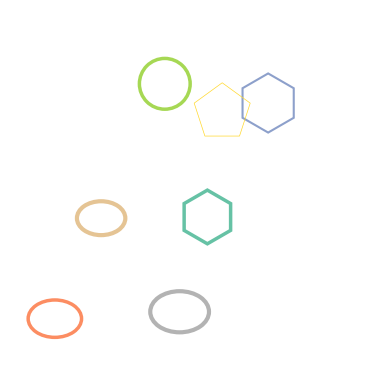[{"shape": "hexagon", "thickness": 2.5, "radius": 0.35, "center": [0.539, 0.436]}, {"shape": "oval", "thickness": 2.5, "radius": 0.35, "center": [0.142, 0.172]}, {"shape": "hexagon", "thickness": 1.5, "radius": 0.38, "center": [0.696, 0.732]}, {"shape": "circle", "thickness": 2.5, "radius": 0.33, "center": [0.428, 0.782]}, {"shape": "pentagon", "thickness": 0.5, "radius": 0.38, "center": [0.577, 0.708]}, {"shape": "oval", "thickness": 3, "radius": 0.31, "center": [0.263, 0.433]}, {"shape": "oval", "thickness": 3, "radius": 0.38, "center": [0.467, 0.19]}]